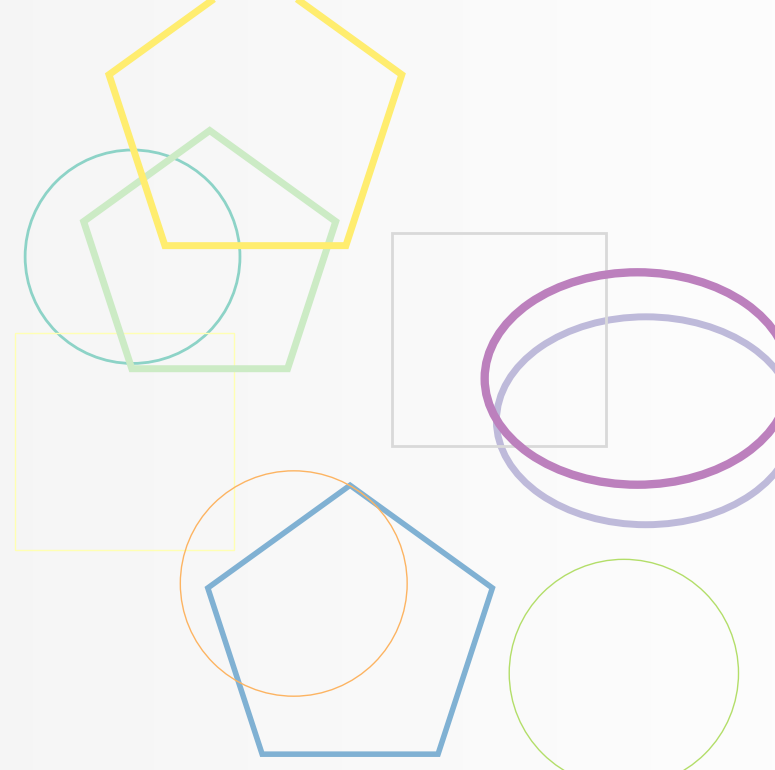[{"shape": "circle", "thickness": 1, "radius": 0.69, "center": [0.171, 0.667]}, {"shape": "square", "thickness": 0.5, "radius": 0.71, "center": [0.16, 0.427]}, {"shape": "oval", "thickness": 2.5, "radius": 0.96, "center": [0.833, 0.454]}, {"shape": "pentagon", "thickness": 2, "radius": 0.97, "center": [0.452, 0.177]}, {"shape": "circle", "thickness": 0.5, "radius": 0.73, "center": [0.379, 0.242]}, {"shape": "circle", "thickness": 0.5, "radius": 0.74, "center": [0.805, 0.126]}, {"shape": "square", "thickness": 1, "radius": 0.69, "center": [0.644, 0.559]}, {"shape": "oval", "thickness": 3, "radius": 0.99, "center": [0.822, 0.508]}, {"shape": "pentagon", "thickness": 2.5, "radius": 0.85, "center": [0.271, 0.659]}, {"shape": "pentagon", "thickness": 2.5, "radius": 0.99, "center": [0.33, 0.842]}]